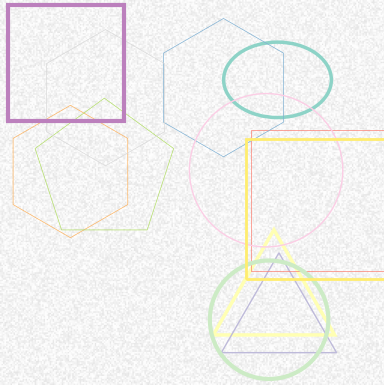[{"shape": "oval", "thickness": 2.5, "radius": 0.7, "center": [0.721, 0.793]}, {"shape": "triangle", "thickness": 2.5, "radius": 0.91, "center": [0.711, 0.221]}, {"shape": "triangle", "thickness": 1, "radius": 0.86, "center": [0.725, 0.17]}, {"shape": "square", "thickness": 0.5, "radius": 0.92, "center": [0.835, 0.478]}, {"shape": "hexagon", "thickness": 0.5, "radius": 0.9, "center": [0.581, 0.772]}, {"shape": "hexagon", "thickness": 0.5, "radius": 0.86, "center": [0.183, 0.555]}, {"shape": "pentagon", "thickness": 0.5, "radius": 0.95, "center": [0.271, 0.556]}, {"shape": "circle", "thickness": 1, "radius": 1.0, "center": [0.691, 0.558]}, {"shape": "hexagon", "thickness": 0.5, "radius": 0.88, "center": [0.274, 0.746]}, {"shape": "square", "thickness": 3, "radius": 0.75, "center": [0.171, 0.837]}, {"shape": "circle", "thickness": 3, "radius": 0.77, "center": [0.699, 0.17]}, {"shape": "square", "thickness": 2, "radius": 0.91, "center": [0.822, 0.457]}]